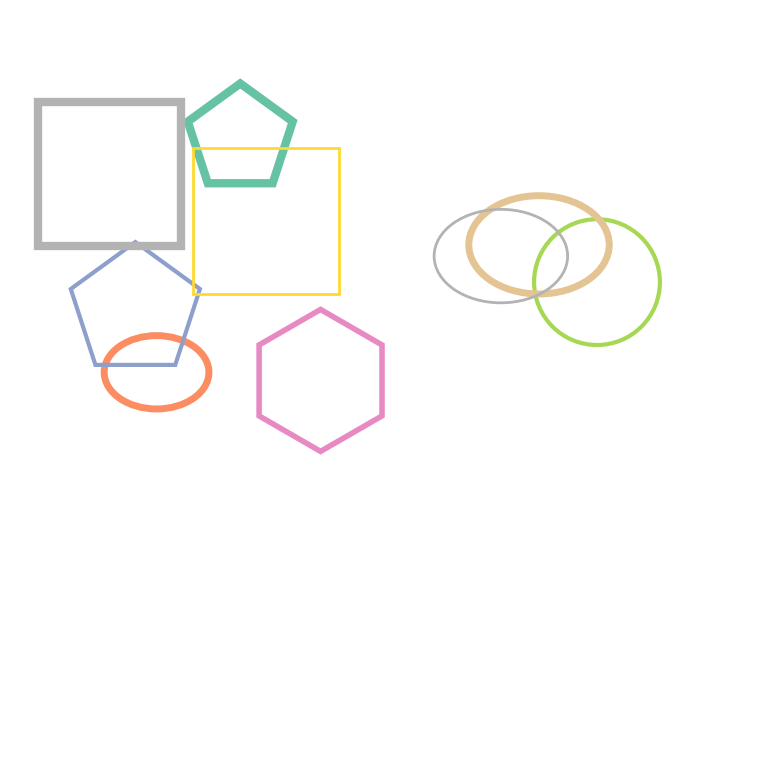[{"shape": "pentagon", "thickness": 3, "radius": 0.36, "center": [0.312, 0.82]}, {"shape": "oval", "thickness": 2.5, "radius": 0.34, "center": [0.203, 0.517]}, {"shape": "pentagon", "thickness": 1.5, "radius": 0.44, "center": [0.176, 0.597]}, {"shape": "hexagon", "thickness": 2, "radius": 0.46, "center": [0.416, 0.506]}, {"shape": "circle", "thickness": 1.5, "radius": 0.41, "center": [0.775, 0.634]}, {"shape": "square", "thickness": 1, "radius": 0.47, "center": [0.345, 0.713]}, {"shape": "oval", "thickness": 2.5, "radius": 0.46, "center": [0.7, 0.682]}, {"shape": "oval", "thickness": 1, "radius": 0.43, "center": [0.65, 0.667]}, {"shape": "square", "thickness": 3, "radius": 0.47, "center": [0.142, 0.774]}]